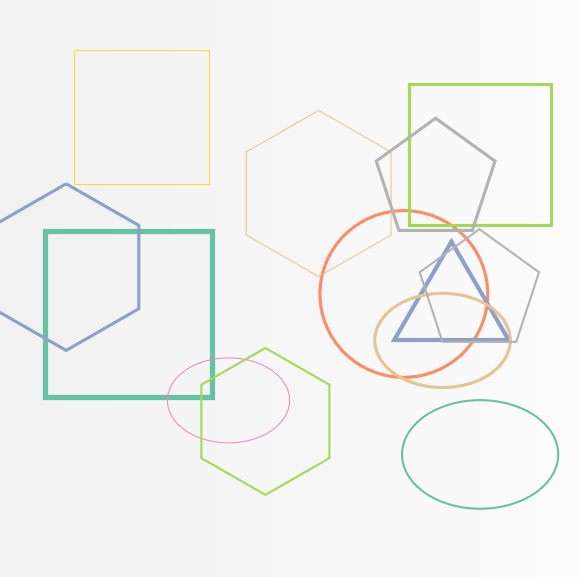[{"shape": "oval", "thickness": 1, "radius": 0.67, "center": [0.826, 0.212]}, {"shape": "square", "thickness": 2.5, "radius": 0.72, "center": [0.222, 0.455]}, {"shape": "circle", "thickness": 1.5, "radius": 0.72, "center": [0.695, 0.49]}, {"shape": "hexagon", "thickness": 1.5, "radius": 0.72, "center": [0.114, 0.537]}, {"shape": "triangle", "thickness": 2, "radius": 0.57, "center": [0.777, 0.467]}, {"shape": "oval", "thickness": 0.5, "radius": 0.53, "center": [0.393, 0.306]}, {"shape": "square", "thickness": 1.5, "radius": 0.61, "center": [0.826, 0.732]}, {"shape": "hexagon", "thickness": 1, "radius": 0.64, "center": [0.457, 0.269]}, {"shape": "square", "thickness": 0.5, "radius": 0.58, "center": [0.243, 0.796]}, {"shape": "hexagon", "thickness": 0.5, "radius": 0.72, "center": [0.548, 0.664]}, {"shape": "oval", "thickness": 1.5, "radius": 0.58, "center": [0.761, 0.41]}, {"shape": "pentagon", "thickness": 1, "radius": 0.54, "center": [0.825, 0.494]}, {"shape": "pentagon", "thickness": 1.5, "radius": 0.54, "center": [0.749, 0.687]}]